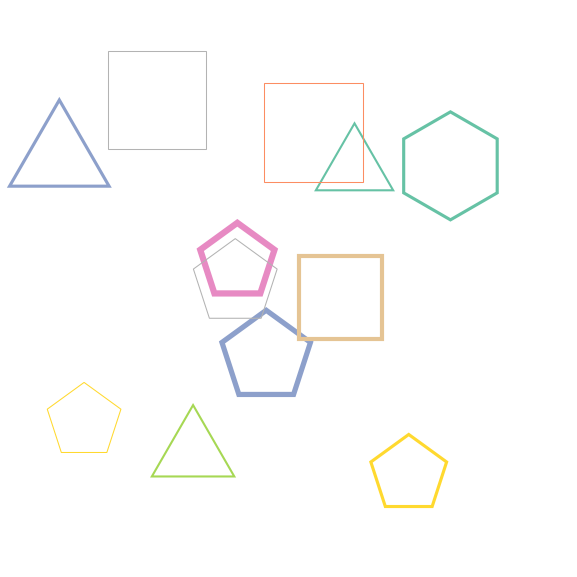[{"shape": "hexagon", "thickness": 1.5, "radius": 0.47, "center": [0.78, 0.712]}, {"shape": "triangle", "thickness": 1, "radius": 0.39, "center": [0.614, 0.708]}, {"shape": "square", "thickness": 0.5, "radius": 0.43, "center": [0.543, 0.77]}, {"shape": "triangle", "thickness": 1.5, "radius": 0.5, "center": [0.103, 0.727]}, {"shape": "pentagon", "thickness": 2.5, "radius": 0.4, "center": [0.461, 0.381]}, {"shape": "pentagon", "thickness": 3, "radius": 0.34, "center": [0.411, 0.546]}, {"shape": "triangle", "thickness": 1, "radius": 0.41, "center": [0.334, 0.215]}, {"shape": "pentagon", "thickness": 1.5, "radius": 0.34, "center": [0.708, 0.178]}, {"shape": "pentagon", "thickness": 0.5, "radius": 0.34, "center": [0.146, 0.27]}, {"shape": "square", "thickness": 2, "radius": 0.36, "center": [0.59, 0.484]}, {"shape": "square", "thickness": 0.5, "radius": 0.42, "center": [0.272, 0.825]}, {"shape": "pentagon", "thickness": 0.5, "radius": 0.38, "center": [0.407, 0.51]}]